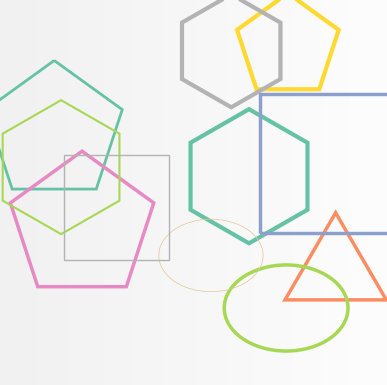[{"shape": "hexagon", "thickness": 3, "radius": 0.87, "center": [0.643, 0.542]}, {"shape": "pentagon", "thickness": 2, "radius": 0.92, "center": [0.14, 0.658]}, {"shape": "triangle", "thickness": 2.5, "radius": 0.75, "center": [0.866, 0.297]}, {"shape": "square", "thickness": 2.5, "radius": 0.9, "center": [0.852, 0.576]}, {"shape": "pentagon", "thickness": 2.5, "radius": 0.97, "center": [0.212, 0.413]}, {"shape": "hexagon", "thickness": 1.5, "radius": 0.87, "center": [0.158, 0.566]}, {"shape": "oval", "thickness": 2.5, "radius": 0.8, "center": [0.738, 0.2]}, {"shape": "pentagon", "thickness": 3, "radius": 0.69, "center": [0.743, 0.88]}, {"shape": "oval", "thickness": 0.5, "radius": 0.67, "center": [0.544, 0.336]}, {"shape": "hexagon", "thickness": 3, "radius": 0.73, "center": [0.597, 0.868]}, {"shape": "square", "thickness": 1, "radius": 0.68, "center": [0.301, 0.461]}]